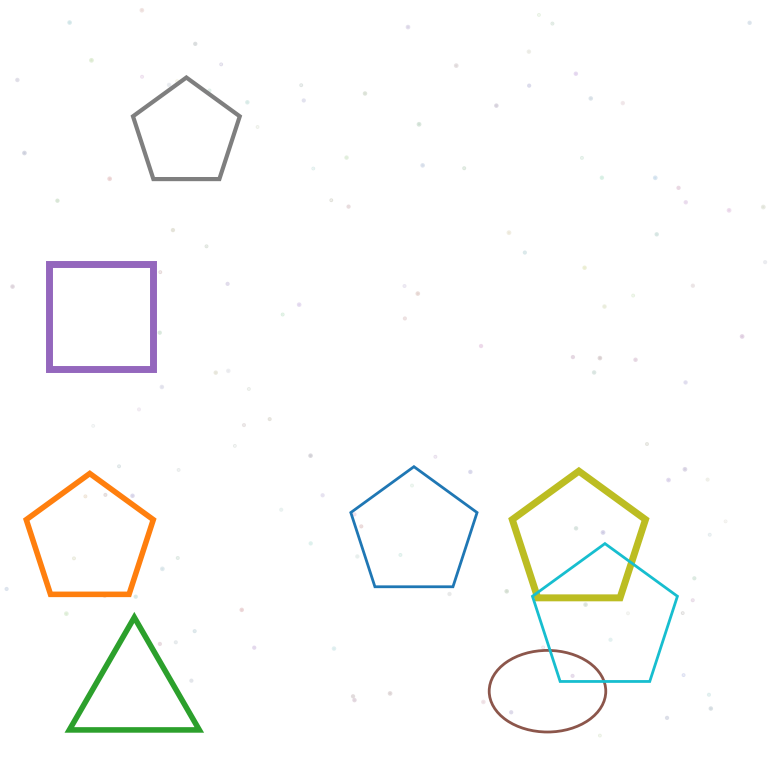[{"shape": "pentagon", "thickness": 1, "radius": 0.43, "center": [0.538, 0.308]}, {"shape": "pentagon", "thickness": 2, "radius": 0.43, "center": [0.117, 0.298]}, {"shape": "triangle", "thickness": 2, "radius": 0.49, "center": [0.174, 0.101]}, {"shape": "square", "thickness": 2.5, "radius": 0.34, "center": [0.131, 0.589]}, {"shape": "oval", "thickness": 1, "radius": 0.38, "center": [0.711, 0.102]}, {"shape": "pentagon", "thickness": 1.5, "radius": 0.36, "center": [0.242, 0.826]}, {"shape": "pentagon", "thickness": 2.5, "radius": 0.45, "center": [0.752, 0.297]}, {"shape": "pentagon", "thickness": 1, "radius": 0.49, "center": [0.786, 0.195]}]